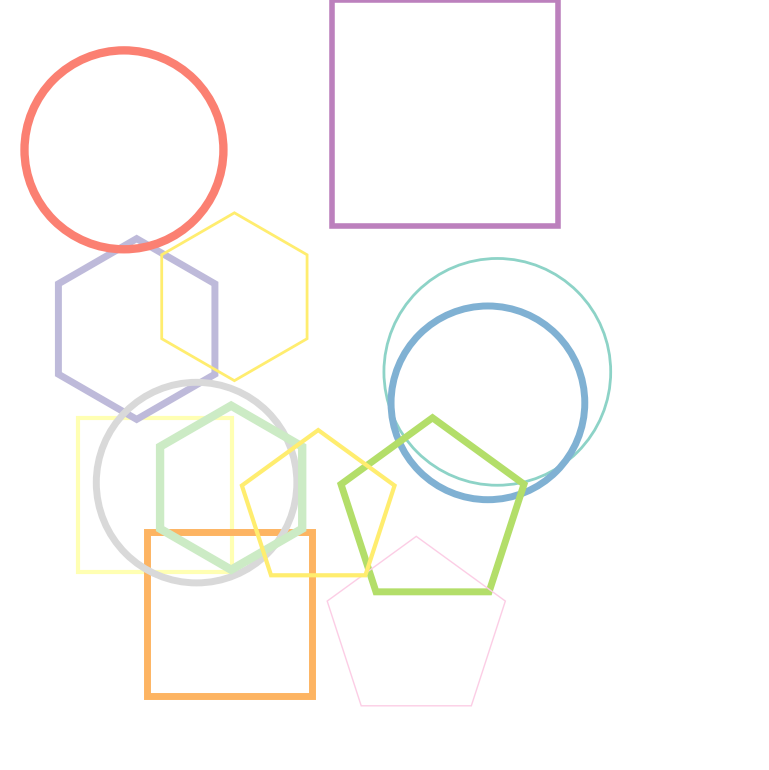[{"shape": "circle", "thickness": 1, "radius": 0.74, "center": [0.646, 0.517]}, {"shape": "square", "thickness": 1.5, "radius": 0.5, "center": [0.201, 0.357]}, {"shape": "hexagon", "thickness": 2.5, "radius": 0.59, "center": [0.177, 0.573]}, {"shape": "circle", "thickness": 3, "radius": 0.65, "center": [0.161, 0.805]}, {"shape": "circle", "thickness": 2.5, "radius": 0.63, "center": [0.634, 0.477]}, {"shape": "square", "thickness": 2.5, "radius": 0.53, "center": [0.298, 0.202]}, {"shape": "pentagon", "thickness": 2.5, "radius": 0.62, "center": [0.562, 0.332]}, {"shape": "pentagon", "thickness": 0.5, "radius": 0.61, "center": [0.541, 0.182]}, {"shape": "circle", "thickness": 2.5, "radius": 0.65, "center": [0.255, 0.373]}, {"shape": "square", "thickness": 2, "radius": 0.74, "center": [0.578, 0.853]}, {"shape": "hexagon", "thickness": 3, "radius": 0.53, "center": [0.3, 0.367]}, {"shape": "pentagon", "thickness": 1.5, "radius": 0.52, "center": [0.413, 0.337]}, {"shape": "hexagon", "thickness": 1, "radius": 0.54, "center": [0.304, 0.615]}]